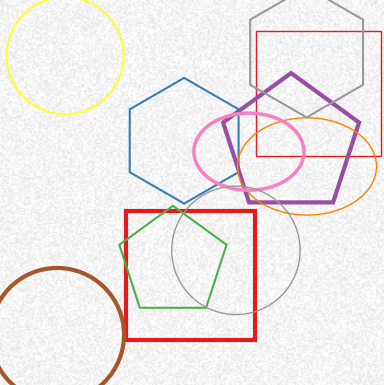[{"shape": "square", "thickness": 3, "radius": 0.84, "center": [0.495, 0.284]}, {"shape": "square", "thickness": 1, "radius": 0.81, "center": [0.826, 0.758]}, {"shape": "hexagon", "thickness": 1.5, "radius": 0.82, "center": [0.478, 0.634]}, {"shape": "pentagon", "thickness": 1.5, "radius": 0.73, "center": [0.449, 0.319]}, {"shape": "pentagon", "thickness": 3, "radius": 0.93, "center": [0.756, 0.624]}, {"shape": "oval", "thickness": 1, "radius": 0.9, "center": [0.798, 0.568]}, {"shape": "circle", "thickness": 1.5, "radius": 0.76, "center": [0.169, 0.855]}, {"shape": "circle", "thickness": 3, "radius": 0.87, "center": [0.149, 0.13]}, {"shape": "oval", "thickness": 2.5, "radius": 0.72, "center": [0.647, 0.606]}, {"shape": "hexagon", "thickness": 1.5, "radius": 0.85, "center": [0.796, 0.864]}, {"shape": "circle", "thickness": 1, "radius": 0.83, "center": [0.613, 0.35]}]